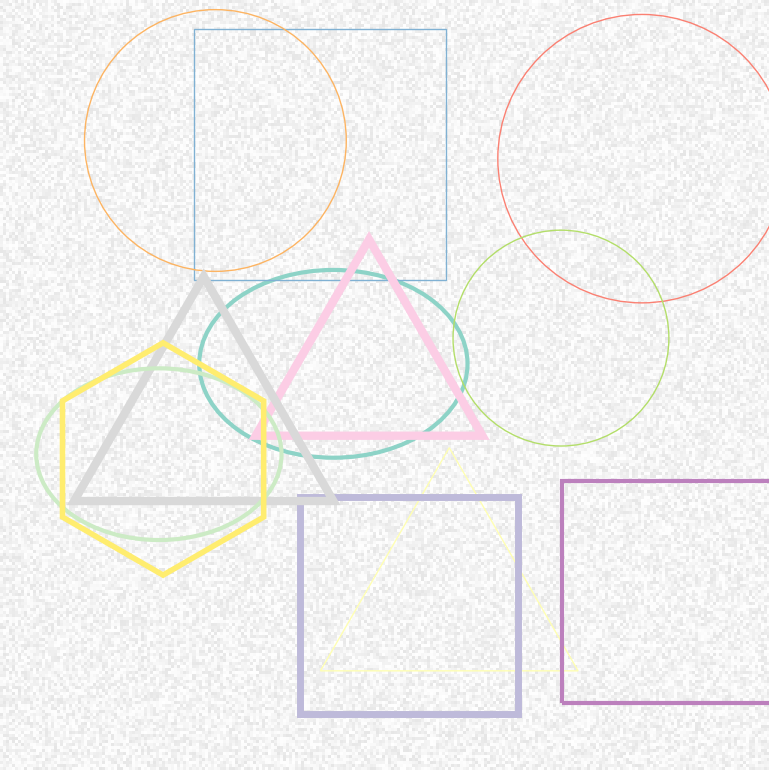[{"shape": "oval", "thickness": 1.5, "radius": 0.87, "center": [0.433, 0.527]}, {"shape": "triangle", "thickness": 0.5, "radius": 0.97, "center": [0.583, 0.225]}, {"shape": "square", "thickness": 2.5, "radius": 0.71, "center": [0.531, 0.214]}, {"shape": "circle", "thickness": 0.5, "radius": 0.94, "center": [0.834, 0.794]}, {"shape": "square", "thickness": 0.5, "radius": 0.82, "center": [0.415, 0.799]}, {"shape": "circle", "thickness": 0.5, "radius": 0.85, "center": [0.28, 0.818]}, {"shape": "circle", "thickness": 0.5, "radius": 0.7, "center": [0.729, 0.561]}, {"shape": "triangle", "thickness": 3, "radius": 0.85, "center": [0.479, 0.519]}, {"shape": "triangle", "thickness": 3, "radius": 0.97, "center": [0.265, 0.447]}, {"shape": "square", "thickness": 1.5, "radius": 0.72, "center": [0.874, 0.232]}, {"shape": "oval", "thickness": 1.5, "radius": 0.8, "center": [0.206, 0.41]}, {"shape": "hexagon", "thickness": 2, "radius": 0.75, "center": [0.212, 0.404]}]